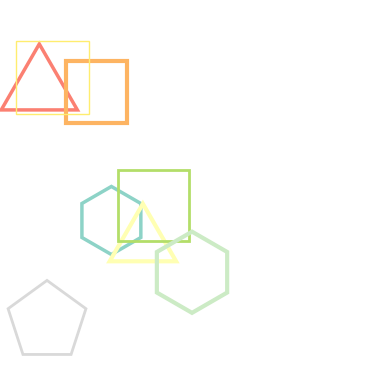[{"shape": "hexagon", "thickness": 2.5, "radius": 0.44, "center": [0.289, 0.427]}, {"shape": "triangle", "thickness": 3, "radius": 0.5, "center": [0.371, 0.371]}, {"shape": "triangle", "thickness": 2.5, "radius": 0.57, "center": [0.102, 0.772]}, {"shape": "square", "thickness": 3, "radius": 0.4, "center": [0.251, 0.761]}, {"shape": "square", "thickness": 2, "radius": 0.46, "center": [0.4, 0.467]}, {"shape": "pentagon", "thickness": 2, "radius": 0.53, "center": [0.122, 0.165]}, {"shape": "hexagon", "thickness": 3, "radius": 0.53, "center": [0.499, 0.293]}, {"shape": "square", "thickness": 1, "radius": 0.47, "center": [0.136, 0.8]}]